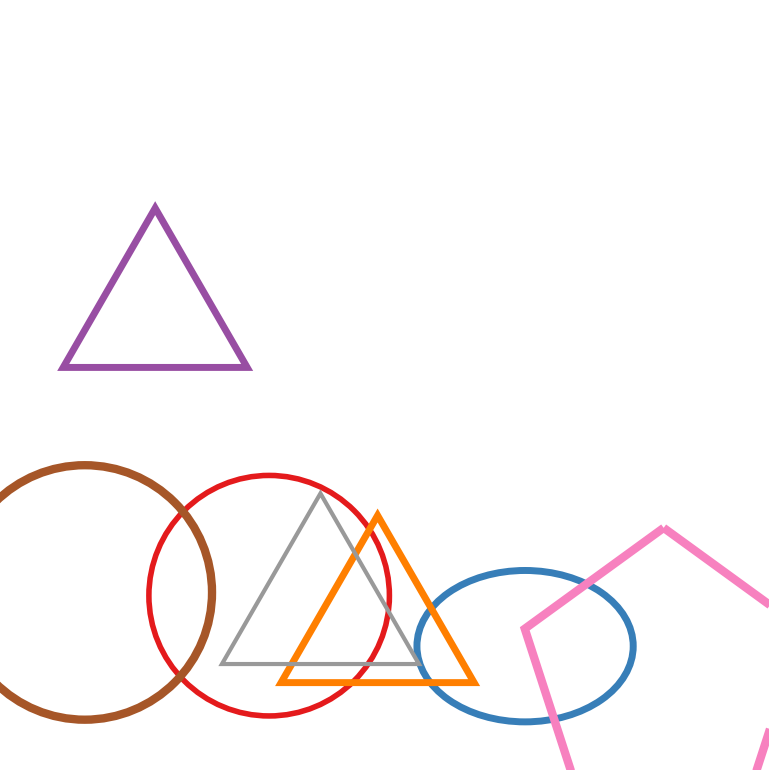[{"shape": "circle", "thickness": 2, "radius": 0.78, "center": [0.35, 0.226]}, {"shape": "oval", "thickness": 2.5, "radius": 0.7, "center": [0.682, 0.161]}, {"shape": "triangle", "thickness": 2.5, "radius": 0.69, "center": [0.202, 0.592]}, {"shape": "triangle", "thickness": 2.5, "radius": 0.72, "center": [0.49, 0.186]}, {"shape": "circle", "thickness": 3, "radius": 0.83, "center": [0.11, 0.231]}, {"shape": "pentagon", "thickness": 3, "radius": 0.95, "center": [0.862, 0.125]}, {"shape": "triangle", "thickness": 1.5, "radius": 0.74, "center": [0.416, 0.211]}]